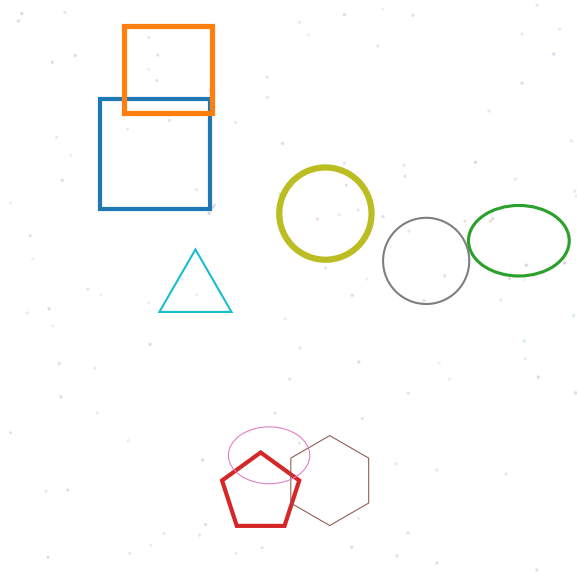[{"shape": "square", "thickness": 2, "radius": 0.47, "center": [0.268, 0.733]}, {"shape": "square", "thickness": 2.5, "radius": 0.38, "center": [0.291, 0.879]}, {"shape": "oval", "thickness": 1.5, "radius": 0.44, "center": [0.898, 0.582]}, {"shape": "pentagon", "thickness": 2, "radius": 0.35, "center": [0.451, 0.145]}, {"shape": "hexagon", "thickness": 0.5, "radius": 0.39, "center": [0.571, 0.167]}, {"shape": "oval", "thickness": 0.5, "radius": 0.35, "center": [0.466, 0.211]}, {"shape": "circle", "thickness": 1, "radius": 0.37, "center": [0.738, 0.547]}, {"shape": "circle", "thickness": 3, "radius": 0.4, "center": [0.563, 0.629]}, {"shape": "triangle", "thickness": 1, "radius": 0.36, "center": [0.338, 0.495]}]